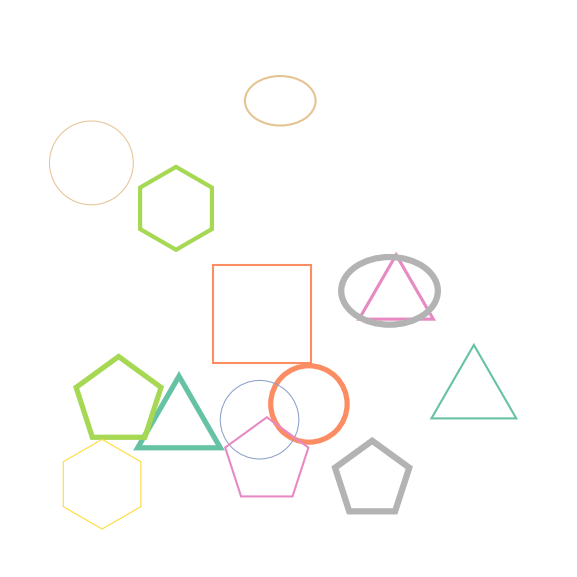[{"shape": "triangle", "thickness": 2.5, "radius": 0.41, "center": [0.31, 0.265]}, {"shape": "triangle", "thickness": 1, "radius": 0.42, "center": [0.821, 0.317]}, {"shape": "circle", "thickness": 2.5, "radius": 0.33, "center": [0.535, 0.3]}, {"shape": "square", "thickness": 1, "radius": 0.43, "center": [0.453, 0.456]}, {"shape": "circle", "thickness": 0.5, "radius": 0.34, "center": [0.449, 0.272]}, {"shape": "pentagon", "thickness": 1, "radius": 0.38, "center": [0.462, 0.201]}, {"shape": "triangle", "thickness": 1.5, "radius": 0.37, "center": [0.686, 0.484]}, {"shape": "hexagon", "thickness": 2, "radius": 0.36, "center": [0.305, 0.638]}, {"shape": "pentagon", "thickness": 2.5, "radius": 0.39, "center": [0.205, 0.304]}, {"shape": "hexagon", "thickness": 0.5, "radius": 0.39, "center": [0.177, 0.161]}, {"shape": "circle", "thickness": 0.5, "radius": 0.36, "center": [0.158, 0.717]}, {"shape": "oval", "thickness": 1, "radius": 0.31, "center": [0.485, 0.825]}, {"shape": "pentagon", "thickness": 3, "radius": 0.34, "center": [0.644, 0.168]}, {"shape": "oval", "thickness": 3, "radius": 0.42, "center": [0.675, 0.495]}]